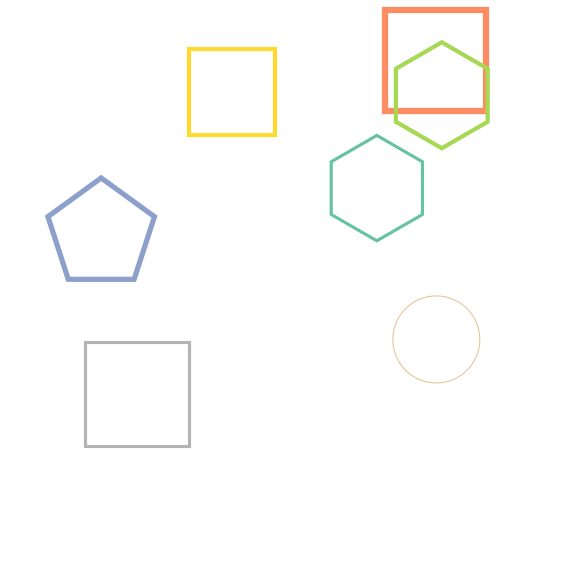[{"shape": "hexagon", "thickness": 1.5, "radius": 0.46, "center": [0.653, 0.673]}, {"shape": "square", "thickness": 3, "radius": 0.44, "center": [0.754, 0.895]}, {"shape": "pentagon", "thickness": 2.5, "radius": 0.49, "center": [0.175, 0.594]}, {"shape": "hexagon", "thickness": 2, "radius": 0.46, "center": [0.765, 0.834]}, {"shape": "square", "thickness": 2, "radius": 0.37, "center": [0.402, 0.839]}, {"shape": "circle", "thickness": 0.5, "radius": 0.38, "center": [0.756, 0.411]}, {"shape": "square", "thickness": 1.5, "radius": 0.45, "center": [0.237, 0.318]}]